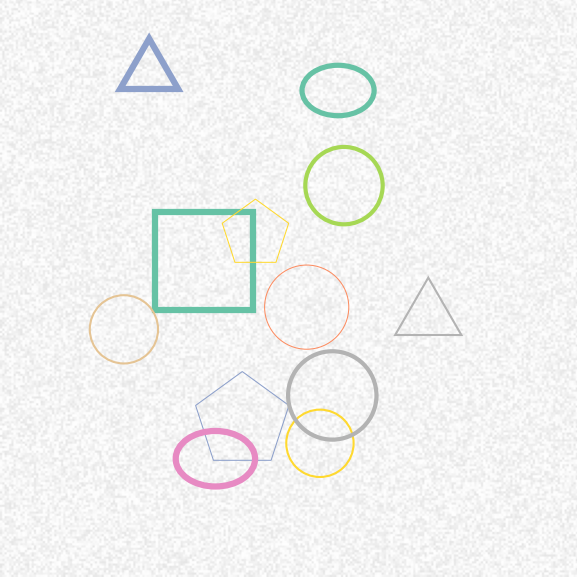[{"shape": "square", "thickness": 3, "radius": 0.42, "center": [0.353, 0.547]}, {"shape": "oval", "thickness": 2.5, "radius": 0.31, "center": [0.585, 0.842]}, {"shape": "circle", "thickness": 0.5, "radius": 0.36, "center": [0.531, 0.467]}, {"shape": "pentagon", "thickness": 0.5, "radius": 0.42, "center": [0.419, 0.271]}, {"shape": "triangle", "thickness": 3, "radius": 0.29, "center": [0.258, 0.874]}, {"shape": "oval", "thickness": 3, "radius": 0.34, "center": [0.373, 0.205]}, {"shape": "circle", "thickness": 2, "radius": 0.33, "center": [0.596, 0.678]}, {"shape": "circle", "thickness": 1, "radius": 0.29, "center": [0.554, 0.231]}, {"shape": "pentagon", "thickness": 0.5, "radius": 0.3, "center": [0.442, 0.594]}, {"shape": "circle", "thickness": 1, "radius": 0.3, "center": [0.215, 0.429]}, {"shape": "triangle", "thickness": 1, "radius": 0.33, "center": [0.742, 0.452]}, {"shape": "circle", "thickness": 2, "radius": 0.38, "center": [0.575, 0.314]}]